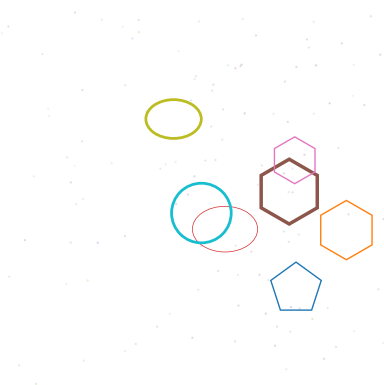[{"shape": "pentagon", "thickness": 1, "radius": 0.34, "center": [0.769, 0.25]}, {"shape": "hexagon", "thickness": 1, "radius": 0.38, "center": [0.9, 0.402]}, {"shape": "oval", "thickness": 0.5, "radius": 0.42, "center": [0.584, 0.405]}, {"shape": "hexagon", "thickness": 2.5, "radius": 0.42, "center": [0.751, 0.502]}, {"shape": "hexagon", "thickness": 1, "radius": 0.3, "center": [0.765, 0.584]}, {"shape": "oval", "thickness": 2, "radius": 0.36, "center": [0.451, 0.691]}, {"shape": "circle", "thickness": 2, "radius": 0.39, "center": [0.523, 0.447]}]